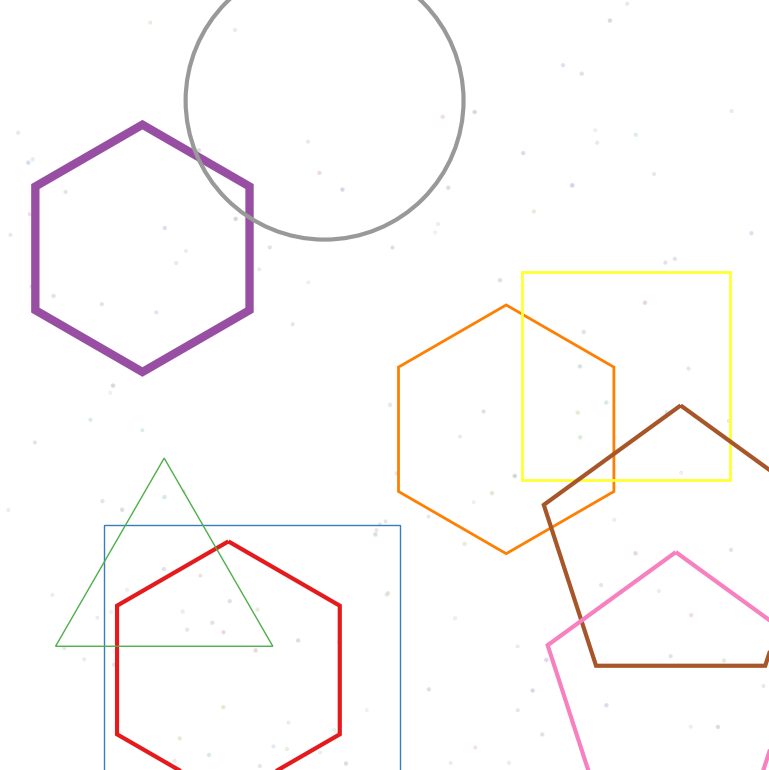[{"shape": "hexagon", "thickness": 1.5, "radius": 0.84, "center": [0.297, 0.13]}, {"shape": "square", "thickness": 0.5, "radius": 0.96, "center": [0.327, 0.126]}, {"shape": "triangle", "thickness": 0.5, "radius": 0.81, "center": [0.213, 0.242]}, {"shape": "hexagon", "thickness": 3, "radius": 0.8, "center": [0.185, 0.677]}, {"shape": "hexagon", "thickness": 1, "radius": 0.81, "center": [0.657, 0.442]}, {"shape": "square", "thickness": 1, "radius": 0.68, "center": [0.813, 0.512]}, {"shape": "pentagon", "thickness": 1.5, "radius": 0.93, "center": [0.884, 0.287]}, {"shape": "pentagon", "thickness": 1.5, "radius": 0.87, "center": [0.878, 0.108]}, {"shape": "circle", "thickness": 1.5, "radius": 0.9, "center": [0.422, 0.869]}]